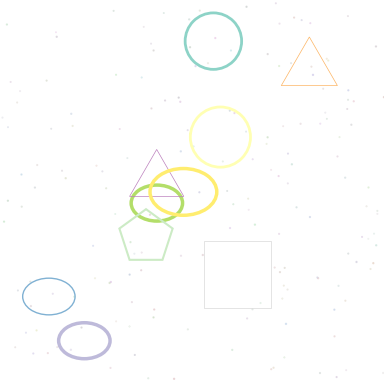[{"shape": "circle", "thickness": 2, "radius": 0.37, "center": [0.554, 0.893]}, {"shape": "circle", "thickness": 2, "radius": 0.39, "center": [0.572, 0.644]}, {"shape": "oval", "thickness": 2.5, "radius": 0.33, "center": [0.219, 0.115]}, {"shape": "oval", "thickness": 1, "radius": 0.34, "center": [0.127, 0.23]}, {"shape": "triangle", "thickness": 0.5, "radius": 0.42, "center": [0.803, 0.82]}, {"shape": "oval", "thickness": 2.5, "radius": 0.33, "center": [0.407, 0.473]}, {"shape": "square", "thickness": 0.5, "radius": 0.44, "center": [0.617, 0.286]}, {"shape": "triangle", "thickness": 0.5, "radius": 0.41, "center": [0.407, 0.53]}, {"shape": "pentagon", "thickness": 1.5, "radius": 0.36, "center": [0.379, 0.384]}, {"shape": "oval", "thickness": 2.5, "radius": 0.43, "center": [0.476, 0.502]}]